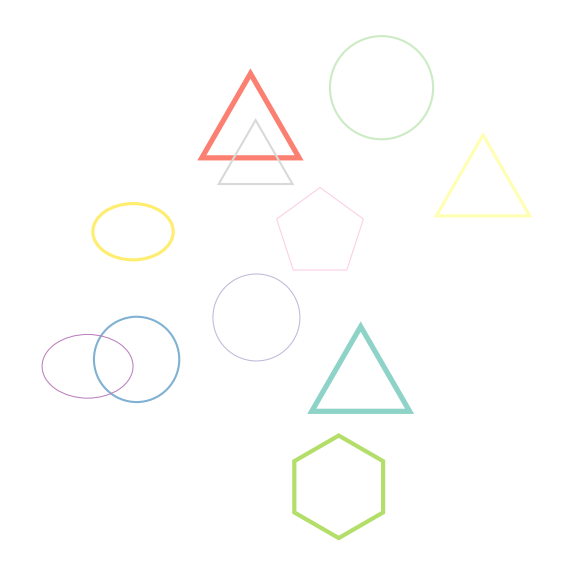[{"shape": "triangle", "thickness": 2.5, "radius": 0.49, "center": [0.625, 0.336]}, {"shape": "triangle", "thickness": 1.5, "radius": 0.47, "center": [0.836, 0.672]}, {"shape": "circle", "thickness": 0.5, "radius": 0.38, "center": [0.444, 0.449]}, {"shape": "triangle", "thickness": 2.5, "radius": 0.49, "center": [0.434, 0.774]}, {"shape": "circle", "thickness": 1, "radius": 0.37, "center": [0.237, 0.377]}, {"shape": "hexagon", "thickness": 2, "radius": 0.44, "center": [0.587, 0.156]}, {"shape": "pentagon", "thickness": 0.5, "radius": 0.39, "center": [0.554, 0.595]}, {"shape": "triangle", "thickness": 1, "radius": 0.37, "center": [0.443, 0.717]}, {"shape": "oval", "thickness": 0.5, "radius": 0.39, "center": [0.152, 0.365]}, {"shape": "circle", "thickness": 1, "radius": 0.45, "center": [0.661, 0.847]}, {"shape": "oval", "thickness": 1.5, "radius": 0.35, "center": [0.23, 0.598]}]